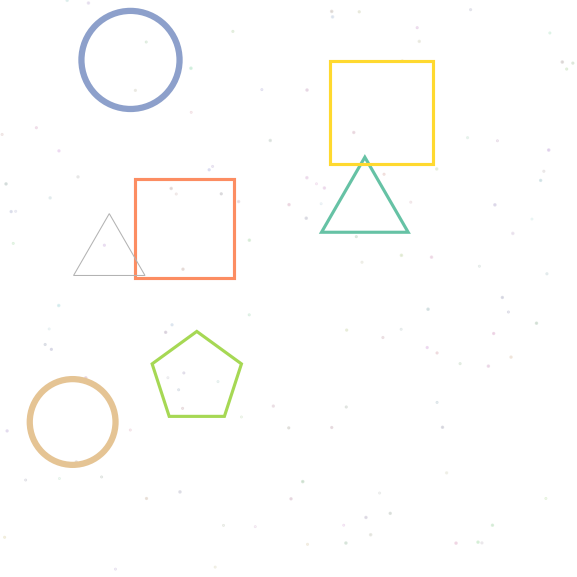[{"shape": "triangle", "thickness": 1.5, "radius": 0.43, "center": [0.632, 0.64]}, {"shape": "square", "thickness": 1.5, "radius": 0.43, "center": [0.32, 0.604]}, {"shape": "circle", "thickness": 3, "radius": 0.42, "center": [0.226, 0.895]}, {"shape": "pentagon", "thickness": 1.5, "radius": 0.41, "center": [0.341, 0.344]}, {"shape": "square", "thickness": 1.5, "radius": 0.45, "center": [0.661, 0.804]}, {"shape": "circle", "thickness": 3, "radius": 0.37, "center": [0.126, 0.268]}, {"shape": "triangle", "thickness": 0.5, "radius": 0.36, "center": [0.189, 0.558]}]